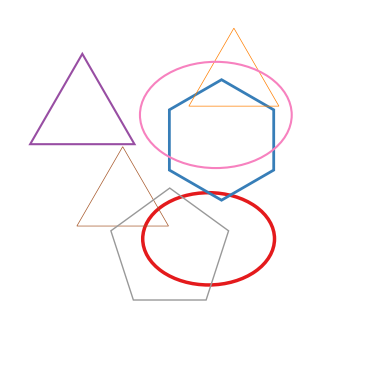[{"shape": "oval", "thickness": 2.5, "radius": 0.86, "center": [0.542, 0.38]}, {"shape": "hexagon", "thickness": 2, "radius": 0.78, "center": [0.575, 0.637]}, {"shape": "triangle", "thickness": 1.5, "radius": 0.78, "center": [0.214, 0.704]}, {"shape": "triangle", "thickness": 0.5, "radius": 0.68, "center": [0.607, 0.792]}, {"shape": "triangle", "thickness": 0.5, "radius": 0.69, "center": [0.319, 0.482]}, {"shape": "oval", "thickness": 1.5, "radius": 0.99, "center": [0.561, 0.701]}, {"shape": "pentagon", "thickness": 1, "radius": 0.8, "center": [0.441, 0.351]}]